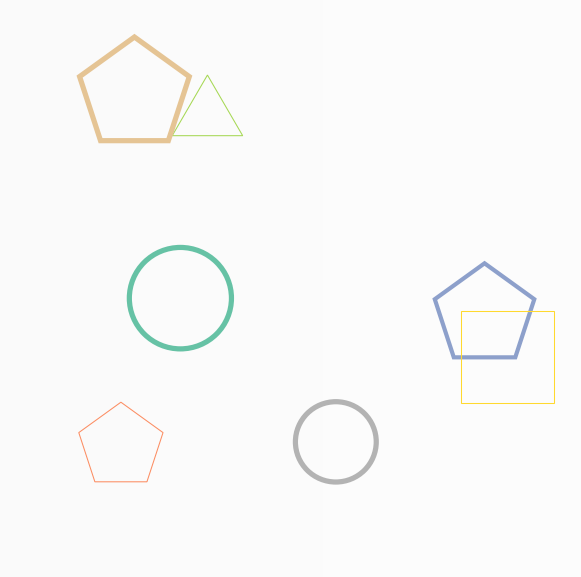[{"shape": "circle", "thickness": 2.5, "radius": 0.44, "center": [0.31, 0.483]}, {"shape": "pentagon", "thickness": 0.5, "radius": 0.38, "center": [0.208, 0.226]}, {"shape": "pentagon", "thickness": 2, "radius": 0.45, "center": [0.834, 0.453]}, {"shape": "triangle", "thickness": 0.5, "radius": 0.35, "center": [0.357, 0.799]}, {"shape": "square", "thickness": 0.5, "radius": 0.4, "center": [0.873, 0.381]}, {"shape": "pentagon", "thickness": 2.5, "radius": 0.5, "center": [0.231, 0.836]}, {"shape": "circle", "thickness": 2.5, "radius": 0.35, "center": [0.578, 0.234]}]